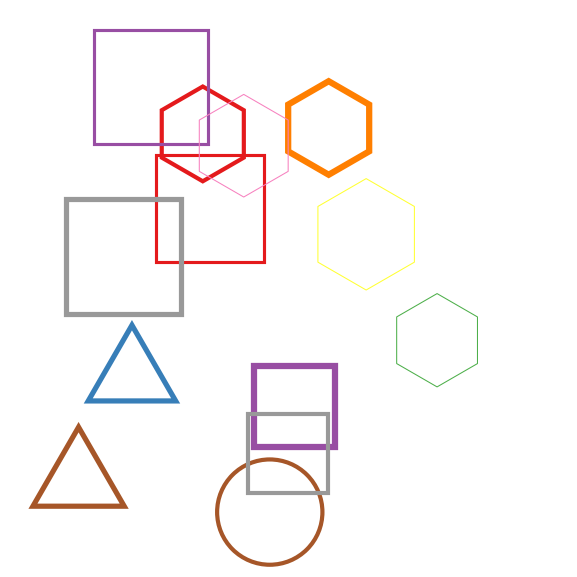[{"shape": "square", "thickness": 1.5, "radius": 0.47, "center": [0.364, 0.638]}, {"shape": "hexagon", "thickness": 2, "radius": 0.41, "center": [0.351, 0.767]}, {"shape": "triangle", "thickness": 2.5, "radius": 0.44, "center": [0.228, 0.349]}, {"shape": "hexagon", "thickness": 0.5, "radius": 0.4, "center": [0.757, 0.41]}, {"shape": "square", "thickness": 3, "radius": 0.35, "center": [0.51, 0.295]}, {"shape": "square", "thickness": 1.5, "radius": 0.49, "center": [0.262, 0.848]}, {"shape": "hexagon", "thickness": 3, "radius": 0.4, "center": [0.569, 0.778]}, {"shape": "hexagon", "thickness": 0.5, "radius": 0.48, "center": [0.634, 0.593]}, {"shape": "circle", "thickness": 2, "radius": 0.46, "center": [0.467, 0.112]}, {"shape": "triangle", "thickness": 2.5, "radius": 0.46, "center": [0.136, 0.168]}, {"shape": "hexagon", "thickness": 0.5, "radius": 0.44, "center": [0.422, 0.747]}, {"shape": "square", "thickness": 2, "radius": 0.34, "center": [0.499, 0.214]}, {"shape": "square", "thickness": 2.5, "radius": 0.5, "center": [0.214, 0.555]}]